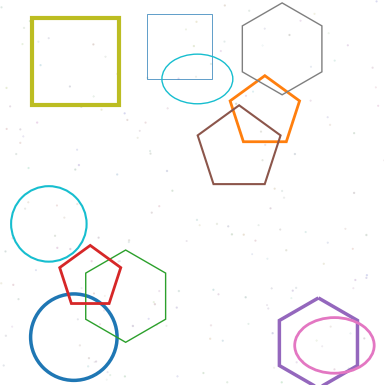[{"shape": "square", "thickness": 0.5, "radius": 0.42, "center": [0.466, 0.879]}, {"shape": "circle", "thickness": 2.5, "radius": 0.56, "center": [0.192, 0.124]}, {"shape": "pentagon", "thickness": 2, "radius": 0.47, "center": [0.688, 0.709]}, {"shape": "hexagon", "thickness": 1, "radius": 0.6, "center": [0.326, 0.231]}, {"shape": "pentagon", "thickness": 2, "radius": 0.42, "center": [0.234, 0.279]}, {"shape": "hexagon", "thickness": 2.5, "radius": 0.59, "center": [0.827, 0.109]}, {"shape": "pentagon", "thickness": 1.5, "radius": 0.57, "center": [0.621, 0.613]}, {"shape": "oval", "thickness": 2, "radius": 0.52, "center": [0.869, 0.103]}, {"shape": "hexagon", "thickness": 1, "radius": 0.6, "center": [0.733, 0.873]}, {"shape": "square", "thickness": 3, "radius": 0.56, "center": [0.195, 0.841]}, {"shape": "oval", "thickness": 1, "radius": 0.46, "center": [0.513, 0.795]}, {"shape": "circle", "thickness": 1.5, "radius": 0.49, "center": [0.127, 0.418]}]